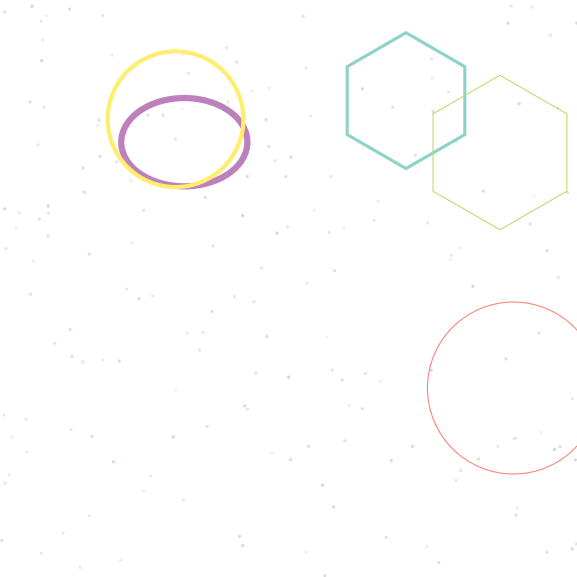[{"shape": "hexagon", "thickness": 1.5, "radius": 0.59, "center": [0.703, 0.825]}, {"shape": "circle", "thickness": 0.5, "radius": 0.74, "center": [0.889, 0.327]}, {"shape": "hexagon", "thickness": 0.5, "radius": 0.67, "center": [0.866, 0.735]}, {"shape": "oval", "thickness": 3, "radius": 0.55, "center": [0.319, 0.753]}, {"shape": "circle", "thickness": 2, "radius": 0.59, "center": [0.304, 0.793]}]